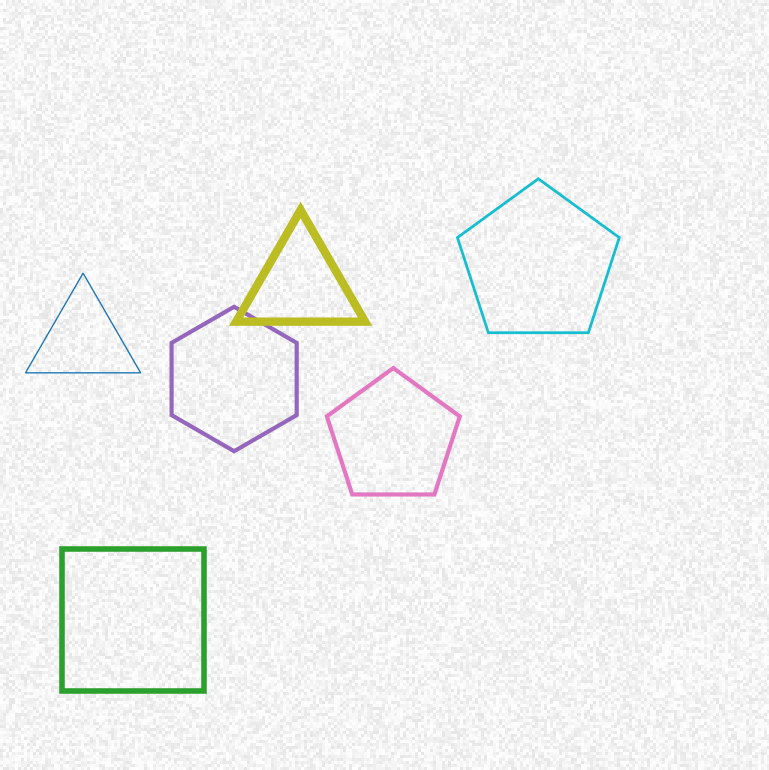[{"shape": "triangle", "thickness": 0.5, "radius": 0.43, "center": [0.108, 0.559]}, {"shape": "square", "thickness": 2, "radius": 0.46, "center": [0.172, 0.195]}, {"shape": "hexagon", "thickness": 1.5, "radius": 0.47, "center": [0.304, 0.508]}, {"shape": "pentagon", "thickness": 1.5, "radius": 0.45, "center": [0.511, 0.431]}, {"shape": "triangle", "thickness": 3, "radius": 0.48, "center": [0.39, 0.631]}, {"shape": "pentagon", "thickness": 1, "radius": 0.55, "center": [0.699, 0.657]}]